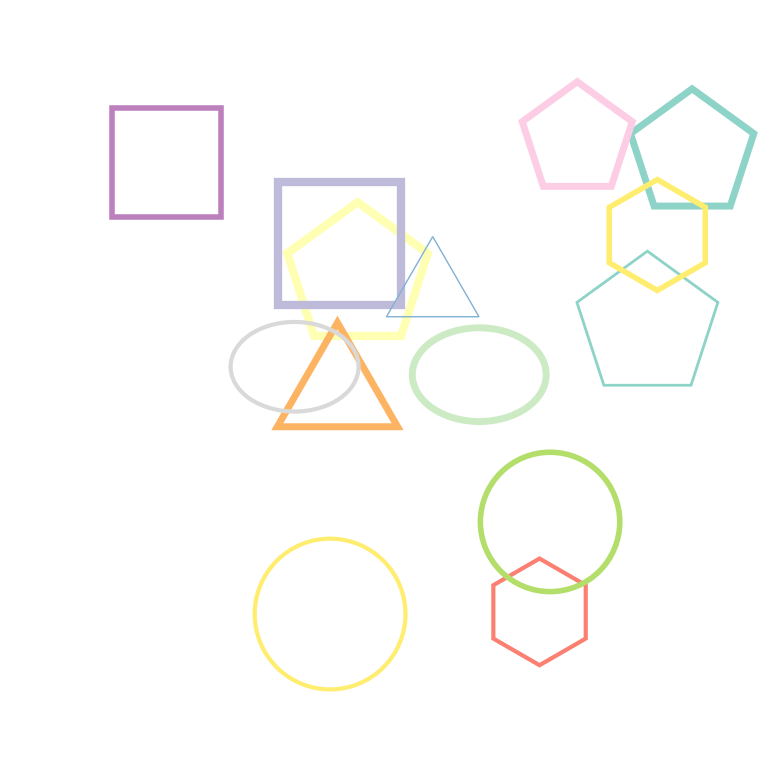[{"shape": "pentagon", "thickness": 2.5, "radius": 0.42, "center": [0.899, 0.8]}, {"shape": "pentagon", "thickness": 1, "radius": 0.48, "center": [0.841, 0.578]}, {"shape": "pentagon", "thickness": 3, "radius": 0.48, "center": [0.464, 0.641]}, {"shape": "square", "thickness": 3, "radius": 0.4, "center": [0.441, 0.684]}, {"shape": "hexagon", "thickness": 1.5, "radius": 0.35, "center": [0.701, 0.205]}, {"shape": "triangle", "thickness": 0.5, "radius": 0.35, "center": [0.562, 0.623]}, {"shape": "triangle", "thickness": 2.5, "radius": 0.45, "center": [0.438, 0.491]}, {"shape": "circle", "thickness": 2, "radius": 0.45, "center": [0.714, 0.322]}, {"shape": "pentagon", "thickness": 2.5, "radius": 0.38, "center": [0.75, 0.819]}, {"shape": "oval", "thickness": 1.5, "radius": 0.42, "center": [0.383, 0.524]}, {"shape": "square", "thickness": 2, "radius": 0.35, "center": [0.216, 0.789]}, {"shape": "oval", "thickness": 2.5, "radius": 0.43, "center": [0.622, 0.513]}, {"shape": "hexagon", "thickness": 2, "radius": 0.36, "center": [0.854, 0.695]}, {"shape": "circle", "thickness": 1.5, "radius": 0.49, "center": [0.429, 0.203]}]